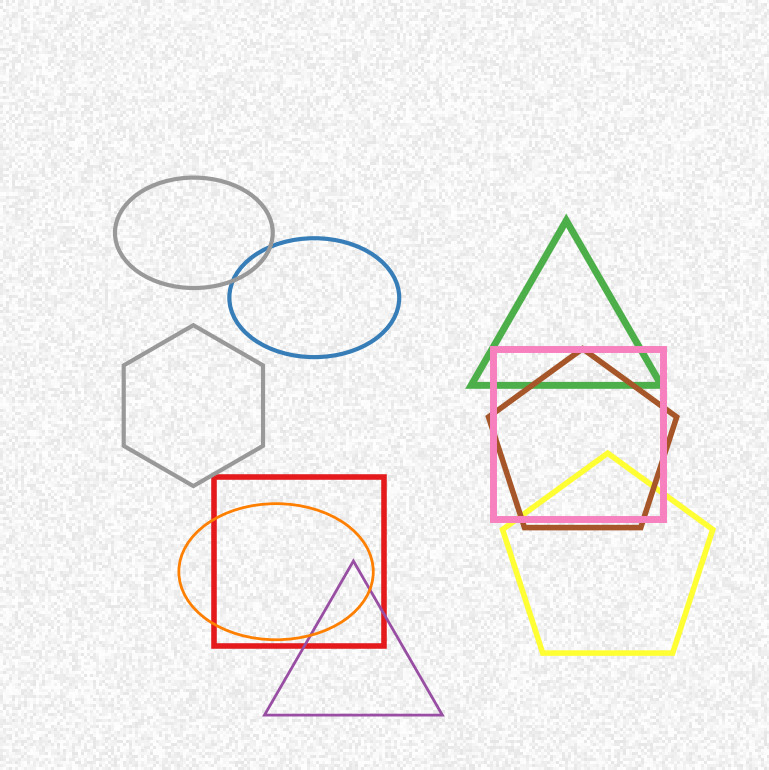[{"shape": "square", "thickness": 2, "radius": 0.55, "center": [0.388, 0.271]}, {"shape": "oval", "thickness": 1.5, "radius": 0.55, "center": [0.408, 0.613]}, {"shape": "triangle", "thickness": 2.5, "radius": 0.71, "center": [0.735, 0.571]}, {"shape": "triangle", "thickness": 1, "radius": 0.67, "center": [0.459, 0.138]}, {"shape": "oval", "thickness": 1, "radius": 0.63, "center": [0.359, 0.258]}, {"shape": "pentagon", "thickness": 2, "radius": 0.72, "center": [0.789, 0.268]}, {"shape": "pentagon", "thickness": 2, "radius": 0.64, "center": [0.757, 0.419]}, {"shape": "square", "thickness": 2.5, "radius": 0.55, "center": [0.751, 0.436]}, {"shape": "hexagon", "thickness": 1.5, "radius": 0.52, "center": [0.251, 0.473]}, {"shape": "oval", "thickness": 1.5, "radius": 0.51, "center": [0.252, 0.698]}]